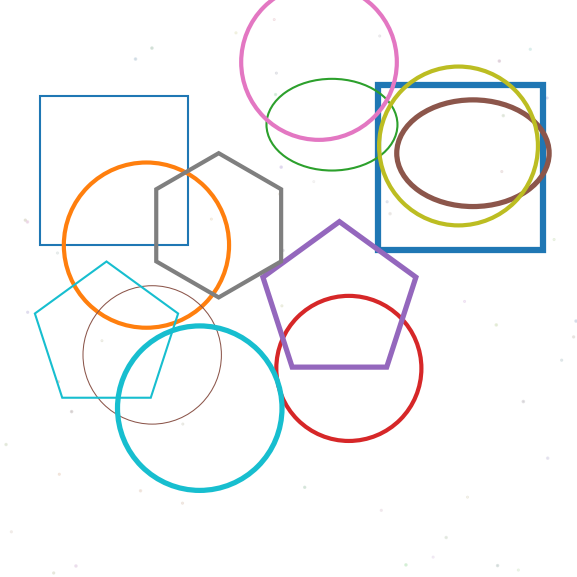[{"shape": "square", "thickness": 3, "radius": 0.71, "center": [0.797, 0.709]}, {"shape": "square", "thickness": 1, "radius": 0.64, "center": [0.197, 0.703]}, {"shape": "circle", "thickness": 2, "radius": 0.72, "center": [0.254, 0.575]}, {"shape": "oval", "thickness": 1, "radius": 0.57, "center": [0.575, 0.783]}, {"shape": "circle", "thickness": 2, "radius": 0.63, "center": [0.604, 0.361]}, {"shape": "pentagon", "thickness": 2.5, "radius": 0.7, "center": [0.588, 0.476]}, {"shape": "oval", "thickness": 2.5, "radius": 0.66, "center": [0.819, 0.734]}, {"shape": "circle", "thickness": 0.5, "radius": 0.6, "center": [0.264, 0.385]}, {"shape": "circle", "thickness": 2, "radius": 0.67, "center": [0.552, 0.892]}, {"shape": "hexagon", "thickness": 2, "radius": 0.62, "center": [0.379, 0.609]}, {"shape": "circle", "thickness": 2, "radius": 0.69, "center": [0.794, 0.746]}, {"shape": "circle", "thickness": 2.5, "radius": 0.71, "center": [0.346, 0.292]}, {"shape": "pentagon", "thickness": 1, "radius": 0.65, "center": [0.184, 0.416]}]